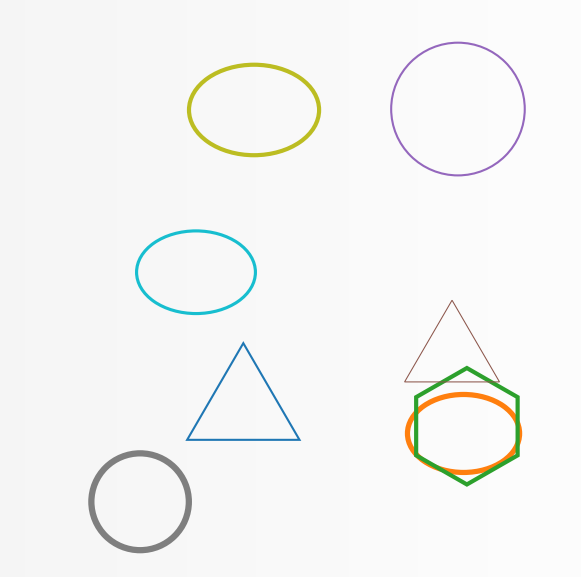[{"shape": "triangle", "thickness": 1, "radius": 0.56, "center": [0.419, 0.293]}, {"shape": "oval", "thickness": 2.5, "radius": 0.48, "center": [0.797, 0.249]}, {"shape": "hexagon", "thickness": 2, "radius": 0.5, "center": [0.803, 0.261]}, {"shape": "circle", "thickness": 1, "radius": 0.57, "center": [0.788, 0.81]}, {"shape": "triangle", "thickness": 0.5, "radius": 0.47, "center": [0.778, 0.385]}, {"shape": "circle", "thickness": 3, "radius": 0.42, "center": [0.241, 0.13]}, {"shape": "oval", "thickness": 2, "radius": 0.56, "center": [0.437, 0.809]}, {"shape": "oval", "thickness": 1.5, "radius": 0.51, "center": [0.337, 0.528]}]